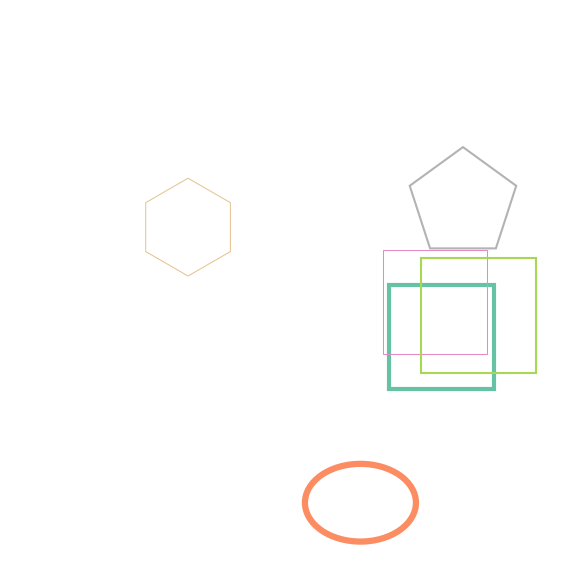[{"shape": "square", "thickness": 2, "radius": 0.45, "center": [0.764, 0.416]}, {"shape": "oval", "thickness": 3, "radius": 0.48, "center": [0.624, 0.129]}, {"shape": "square", "thickness": 0.5, "radius": 0.45, "center": [0.753, 0.476]}, {"shape": "square", "thickness": 1, "radius": 0.5, "center": [0.829, 0.453]}, {"shape": "hexagon", "thickness": 0.5, "radius": 0.42, "center": [0.326, 0.606]}, {"shape": "pentagon", "thickness": 1, "radius": 0.48, "center": [0.802, 0.647]}]